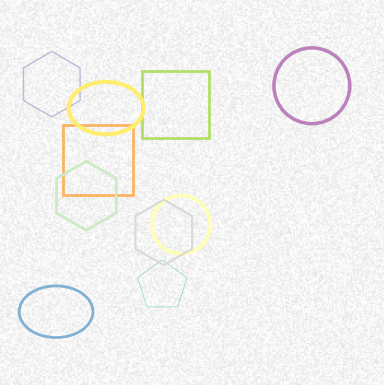[{"shape": "pentagon", "thickness": 0.5, "radius": 0.34, "center": [0.422, 0.258]}, {"shape": "circle", "thickness": 2.5, "radius": 0.38, "center": [0.471, 0.417]}, {"shape": "hexagon", "thickness": 1, "radius": 0.42, "center": [0.134, 0.781]}, {"shape": "oval", "thickness": 2, "radius": 0.48, "center": [0.146, 0.19]}, {"shape": "square", "thickness": 2, "radius": 0.46, "center": [0.255, 0.584]}, {"shape": "square", "thickness": 2, "radius": 0.43, "center": [0.456, 0.728]}, {"shape": "hexagon", "thickness": 1.5, "radius": 0.42, "center": [0.425, 0.396]}, {"shape": "circle", "thickness": 2.5, "radius": 0.49, "center": [0.81, 0.777]}, {"shape": "hexagon", "thickness": 2, "radius": 0.45, "center": [0.224, 0.492]}, {"shape": "oval", "thickness": 3, "radius": 0.49, "center": [0.276, 0.719]}]